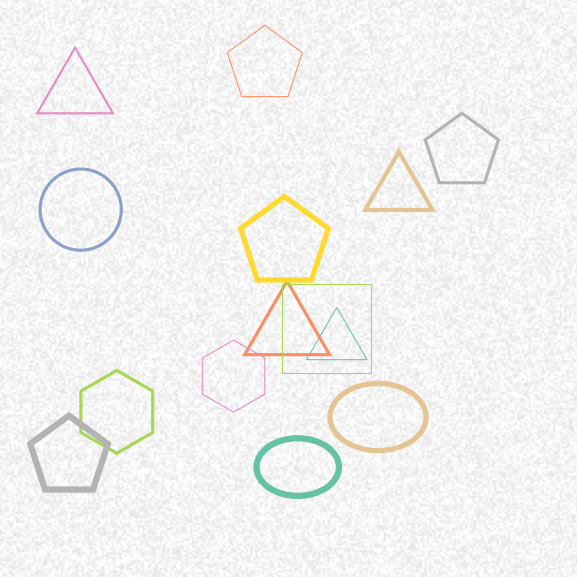[{"shape": "oval", "thickness": 3, "radius": 0.36, "center": [0.516, 0.19]}, {"shape": "triangle", "thickness": 0.5, "radius": 0.3, "center": [0.583, 0.407]}, {"shape": "triangle", "thickness": 1.5, "radius": 0.42, "center": [0.497, 0.427]}, {"shape": "pentagon", "thickness": 0.5, "radius": 0.34, "center": [0.459, 0.887]}, {"shape": "circle", "thickness": 1.5, "radius": 0.35, "center": [0.14, 0.636]}, {"shape": "hexagon", "thickness": 0.5, "radius": 0.31, "center": [0.404, 0.348]}, {"shape": "triangle", "thickness": 1, "radius": 0.38, "center": [0.13, 0.841]}, {"shape": "hexagon", "thickness": 1.5, "radius": 0.36, "center": [0.202, 0.286]}, {"shape": "square", "thickness": 0.5, "radius": 0.38, "center": [0.566, 0.43]}, {"shape": "pentagon", "thickness": 2.5, "radius": 0.4, "center": [0.493, 0.579]}, {"shape": "triangle", "thickness": 2, "radius": 0.34, "center": [0.691, 0.669]}, {"shape": "oval", "thickness": 2.5, "radius": 0.42, "center": [0.655, 0.277]}, {"shape": "pentagon", "thickness": 1.5, "radius": 0.33, "center": [0.8, 0.737]}, {"shape": "pentagon", "thickness": 3, "radius": 0.35, "center": [0.12, 0.209]}]